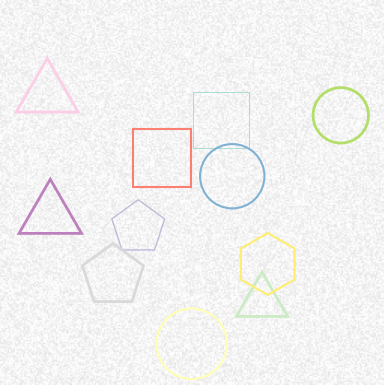[{"shape": "square", "thickness": 0.5, "radius": 0.36, "center": [0.574, 0.689]}, {"shape": "circle", "thickness": 1.5, "radius": 0.46, "center": [0.498, 0.107]}, {"shape": "pentagon", "thickness": 1, "radius": 0.36, "center": [0.359, 0.409]}, {"shape": "square", "thickness": 1.5, "radius": 0.38, "center": [0.421, 0.589]}, {"shape": "circle", "thickness": 1.5, "radius": 0.42, "center": [0.603, 0.542]}, {"shape": "circle", "thickness": 2, "radius": 0.36, "center": [0.885, 0.7]}, {"shape": "triangle", "thickness": 2, "radius": 0.46, "center": [0.123, 0.756]}, {"shape": "pentagon", "thickness": 2, "radius": 0.42, "center": [0.293, 0.284]}, {"shape": "triangle", "thickness": 2, "radius": 0.47, "center": [0.131, 0.441]}, {"shape": "triangle", "thickness": 2, "radius": 0.38, "center": [0.681, 0.217]}, {"shape": "hexagon", "thickness": 1.5, "radius": 0.4, "center": [0.695, 0.314]}]